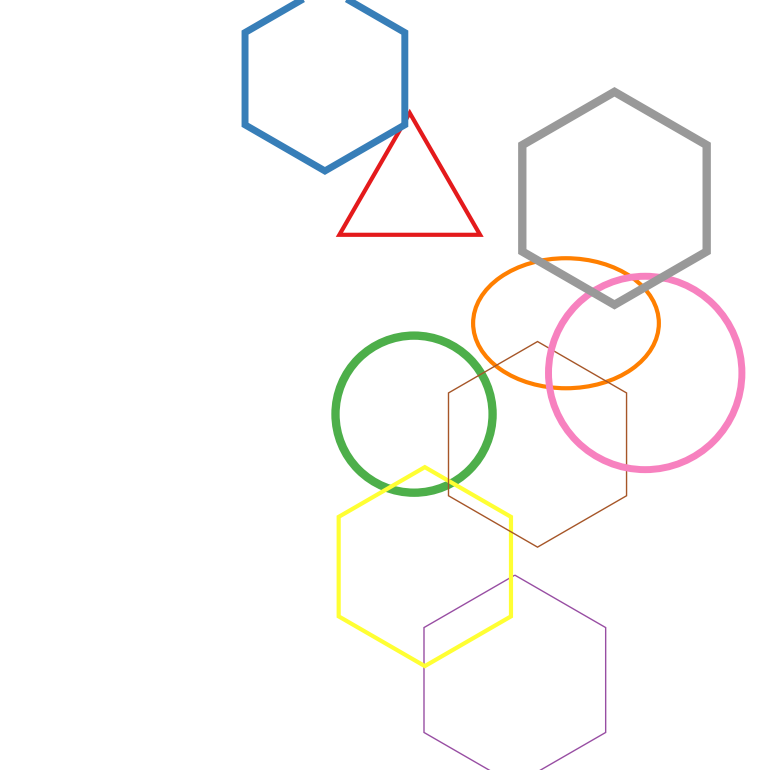[{"shape": "triangle", "thickness": 1.5, "radius": 0.53, "center": [0.532, 0.748]}, {"shape": "hexagon", "thickness": 2.5, "radius": 0.6, "center": [0.422, 0.898]}, {"shape": "circle", "thickness": 3, "radius": 0.51, "center": [0.538, 0.462]}, {"shape": "hexagon", "thickness": 0.5, "radius": 0.68, "center": [0.669, 0.117]}, {"shape": "oval", "thickness": 1.5, "radius": 0.6, "center": [0.735, 0.58]}, {"shape": "hexagon", "thickness": 1.5, "radius": 0.65, "center": [0.552, 0.264]}, {"shape": "hexagon", "thickness": 0.5, "radius": 0.67, "center": [0.698, 0.423]}, {"shape": "circle", "thickness": 2.5, "radius": 0.63, "center": [0.838, 0.516]}, {"shape": "hexagon", "thickness": 3, "radius": 0.69, "center": [0.798, 0.742]}]